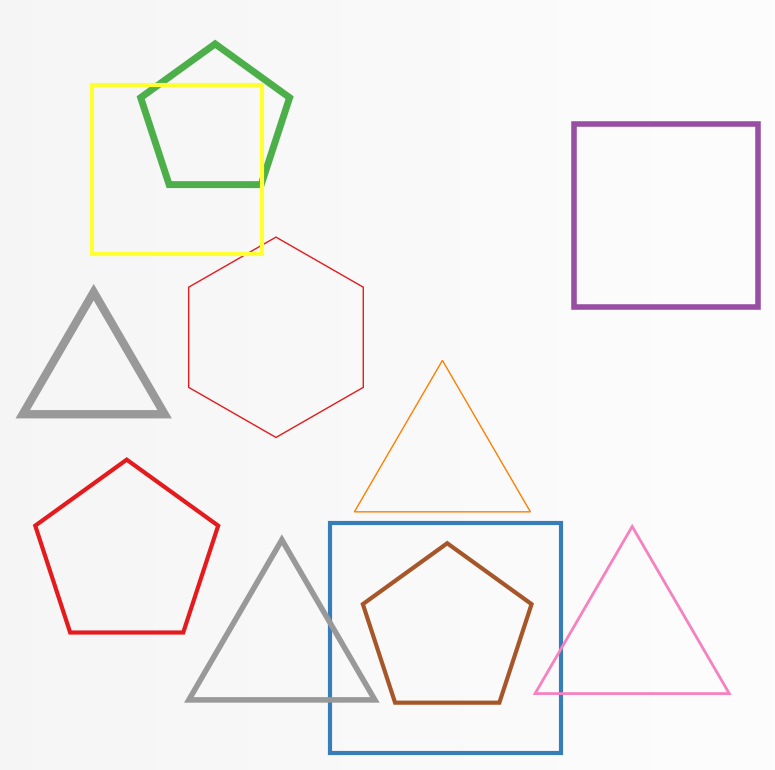[{"shape": "pentagon", "thickness": 1.5, "radius": 0.62, "center": [0.163, 0.279]}, {"shape": "hexagon", "thickness": 0.5, "radius": 0.65, "center": [0.356, 0.562]}, {"shape": "square", "thickness": 1.5, "radius": 0.75, "center": [0.575, 0.172]}, {"shape": "pentagon", "thickness": 2.5, "radius": 0.51, "center": [0.278, 0.842]}, {"shape": "square", "thickness": 2, "radius": 0.59, "center": [0.86, 0.72]}, {"shape": "triangle", "thickness": 0.5, "radius": 0.66, "center": [0.571, 0.401]}, {"shape": "square", "thickness": 1.5, "radius": 0.55, "center": [0.228, 0.78]}, {"shape": "pentagon", "thickness": 1.5, "radius": 0.57, "center": [0.577, 0.18]}, {"shape": "triangle", "thickness": 1, "radius": 0.72, "center": [0.816, 0.172]}, {"shape": "triangle", "thickness": 3, "radius": 0.53, "center": [0.121, 0.515]}, {"shape": "triangle", "thickness": 2, "radius": 0.69, "center": [0.364, 0.16]}]